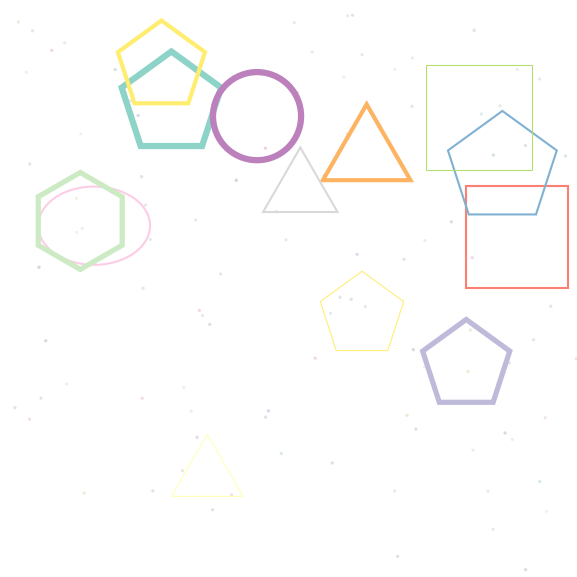[{"shape": "pentagon", "thickness": 3, "radius": 0.45, "center": [0.297, 0.819]}, {"shape": "triangle", "thickness": 0.5, "radius": 0.36, "center": [0.359, 0.176]}, {"shape": "pentagon", "thickness": 2.5, "radius": 0.4, "center": [0.807, 0.367]}, {"shape": "square", "thickness": 1, "radius": 0.44, "center": [0.895, 0.589]}, {"shape": "pentagon", "thickness": 1, "radius": 0.5, "center": [0.87, 0.708]}, {"shape": "triangle", "thickness": 2, "radius": 0.44, "center": [0.635, 0.731]}, {"shape": "square", "thickness": 0.5, "radius": 0.45, "center": [0.829, 0.796]}, {"shape": "oval", "thickness": 1, "radius": 0.48, "center": [0.163, 0.608]}, {"shape": "triangle", "thickness": 1, "radius": 0.37, "center": [0.52, 0.669]}, {"shape": "circle", "thickness": 3, "radius": 0.38, "center": [0.445, 0.798]}, {"shape": "hexagon", "thickness": 2.5, "radius": 0.42, "center": [0.139, 0.616]}, {"shape": "pentagon", "thickness": 0.5, "radius": 0.38, "center": [0.627, 0.453]}, {"shape": "pentagon", "thickness": 2, "radius": 0.4, "center": [0.28, 0.884]}]